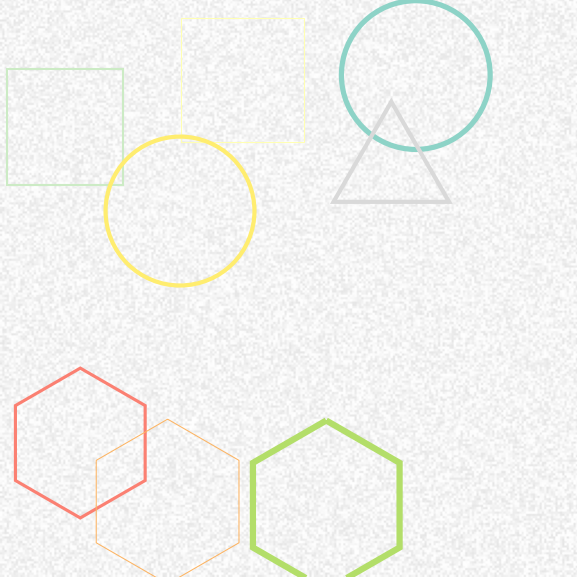[{"shape": "circle", "thickness": 2.5, "radius": 0.64, "center": [0.72, 0.869]}, {"shape": "square", "thickness": 0.5, "radius": 0.53, "center": [0.42, 0.861]}, {"shape": "hexagon", "thickness": 1.5, "radius": 0.65, "center": [0.139, 0.232]}, {"shape": "hexagon", "thickness": 0.5, "radius": 0.71, "center": [0.29, 0.131]}, {"shape": "hexagon", "thickness": 3, "radius": 0.73, "center": [0.565, 0.124]}, {"shape": "triangle", "thickness": 2, "radius": 0.58, "center": [0.678, 0.707]}, {"shape": "square", "thickness": 1, "radius": 0.5, "center": [0.112, 0.779]}, {"shape": "circle", "thickness": 2, "radius": 0.64, "center": [0.312, 0.634]}]